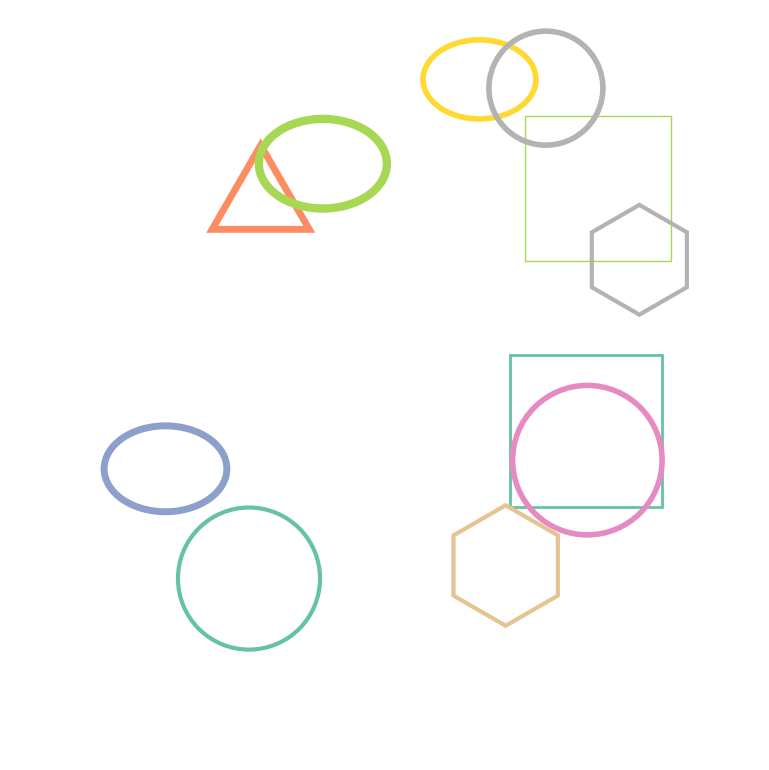[{"shape": "circle", "thickness": 1.5, "radius": 0.46, "center": [0.323, 0.249]}, {"shape": "square", "thickness": 1, "radius": 0.49, "center": [0.761, 0.44]}, {"shape": "triangle", "thickness": 2.5, "radius": 0.36, "center": [0.339, 0.739]}, {"shape": "oval", "thickness": 2.5, "radius": 0.4, "center": [0.215, 0.391]}, {"shape": "circle", "thickness": 2, "radius": 0.49, "center": [0.763, 0.402]}, {"shape": "oval", "thickness": 3, "radius": 0.42, "center": [0.419, 0.787]}, {"shape": "square", "thickness": 0.5, "radius": 0.47, "center": [0.776, 0.755]}, {"shape": "oval", "thickness": 2, "radius": 0.37, "center": [0.623, 0.897]}, {"shape": "hexagon", "thickness": 1.5, "radius": 0.39, "center": [0.657, 0.266]}, {"shape": "circle", "thickness": 2, "radius": 0.37, "center": [0.709, 0.886]}, {"shape": "hexagon", "thickness": 1.5, "radius": 0.36, "center": [0.83, 0.663]}]